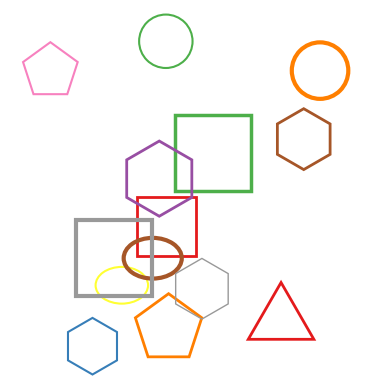[{"shape": "square", "thickness": 2, "radius": 0.39, "center": [0.433, 0.412]}, {"shape": "triangle", "thickness": 2, "radius": 0.49, "center": [0.73, 0.168]}, {"shape": "hexagon", "thickness": 1.5, "radius": 0.37, "center": [0.24, 0.101]}, {"shape": "square", "thickness": 2.5, "radius": 0.49, "center": [0.553, 0.603]}, {"shape": "circle", "thickness": 1.5, "radius": 0.35, "center": [0.431, 0.893]}, {"shape": "hexagon", "thickness": 2, "radius": 0.49, "center": [0.414, 0.536]}, {"shape": "circle", "thickness": 3, "radius": 0.37, "center": [0.831, 0.817]}, {"shape": "pentagon", "thickness": 2, "radius": 0.45, "center": [0.438, 0.147]}, {"shape": "oval", "thickness": 1.5, "radius": 0.34, "center": [0.316, 0.259]}, {"shape": "oval", "thickness": 3, "radius": 0.38, "center": [0.397, 0.329]}, {"shape": "hexagon", "thickness": 2, "radius": 0.4, "center": [0.789, 0.639]}, {"shape": "pentagon", "thickness": 1.5, "radius": 0.37, "center": [0.131, 0.816]}, {"shape": "hexagon", "thickness": 1, "radius": 0.39, "center": [0.524, 0.25]}, {"shape": "square", "thickness": 3, "radius": 0.49, "center": [0.297, 0.331]}]